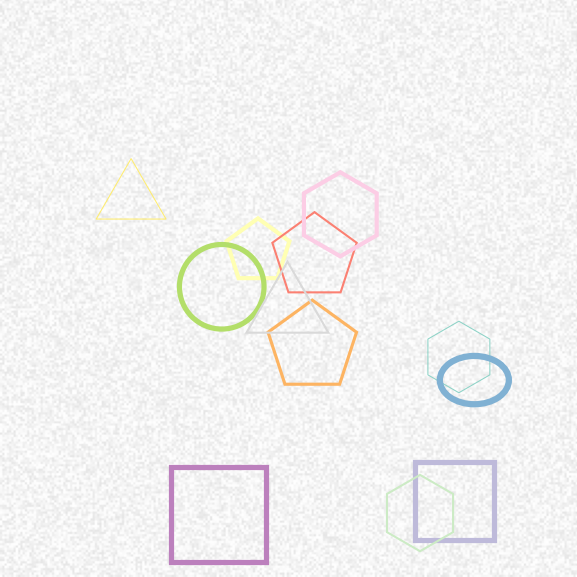[{"shape": "hexagon", "thickness": 0.5, "radius": 0.31, "center": [0.795, 0.381]}, {"shape": "pentagon", "thickness": 2, "radius": 0.29, "center": [0.447, 0.564]}, {"shape": "square", "thickness": 2.5, "radius": 0.34, "center": [0.787, 0.132]}, {"shape": "pentagon", "thickness": 1, "radius": 0.38, "center": [0.545, 0.555]}, {"shape": "oval", "thickness": 3, "radius": 0.3, "center": [0.821, 0.341]}, {"shape": "pentagon", "thickness": 1.5, "radius": 0.4, "center": [0.541, 0.399]}, {"shape": "circle", "thickness": 2.5, "radius": 0.37, "center": [0.384, 0.503]}, {"shape": "hexagon", "thickness": 2, "radius": 0.36, "center": [0.589, 0.628]}, {"shape": "triangle", "thickness": 1, "radius": 0.41, "center": [0.498, 0.464]}, {"shape": "square", "thickness": 2.5, "radius": 0.41, "center": [0.378, 0.108]}, {"shape": "hexagon", "thickness": 1, "radius": 0.33, "center": [0.727, 0.111]}, {"shape": "triangle", "thickness": 0.5, "radius": 0.35, "center": [0.227, 0.655]}]